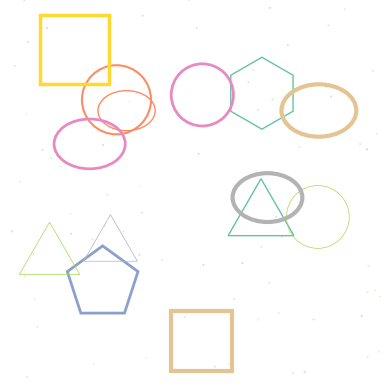[{"shape": "hexagon", "thickness": 1, "radius": 0.47, "center": [0.68, 0.758]}, {"shape": "triangle", "thickness": 1, "radius": 0.49, "center": [0.678, 0.437]}, {"shape": "oval", "thickness": 1, "radius": 0.37, "center": [0.329, 0.713]}, {"shape": "circle", "thickness": 1.5, "radius": 0.45, "center": [0.303, 0.741]}, {"shape": "pentagon", "thickness": 2, "radius": 0.48, "center": [0.267, 0.265]}, {"shape": "circle", "thickness": 2, "radius": 0.4, "center": [0.526, 0.753]}, {"shape": "oval", "thickness": 2, "radius": 0.46, "center": [0.233, 0.626]}, {"shape": "circle", "thickness": 0.5, "radius": 0.41, "center": [0.826, 0.436]}, {"shape": "triangle", "thickness": 0.5, "radius": 0.45, "center": [0.129, 0.332]}, {"shape": "square", "thickness": 2.5, "radius": 0.45, "center": [0.193, 0.871]}, {"shape": "square", "thickness": 3, "radius": 0.39, "center": [0.524, 0.114]}, {"shape": "oval", "thickness": 3, "radius": 0.49, "center": [0.828, 0.713]}, {"shape": "triangle", "thickness": 0.5, "radius": 0.4, "center": [0.287, 0.362]}, {"shape": "oval", "thickness": 3, "radius": 0.45, "center": [0.695, 0.487]}]